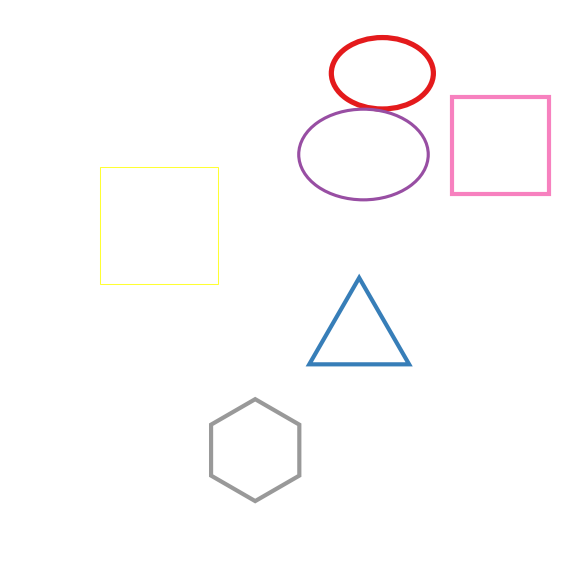[{"shape": "oval", "thickness": 2.5, "radius": 0.44, "center": [0.662, 0.872]}, {"shape": "triangle", "thickness": 2, "radius": 0.5, "center": [0.622, 0.418]}, {"shape": "oval", "thickness": 1.5, "radius": 0.56, "center": [0.629, 0.732]}, {"shape": "square", "thickness": 0.5, "radius": 0.51, "center": [0.275, 0.609]}, {"shape": "square", "thickness": 2, "radius": 0.42, "center": [0.867, 0.748]}, {"shape": "hexagon", "thickness": 2, "radius": 0.44, "center": [0.442, 0.22]}]